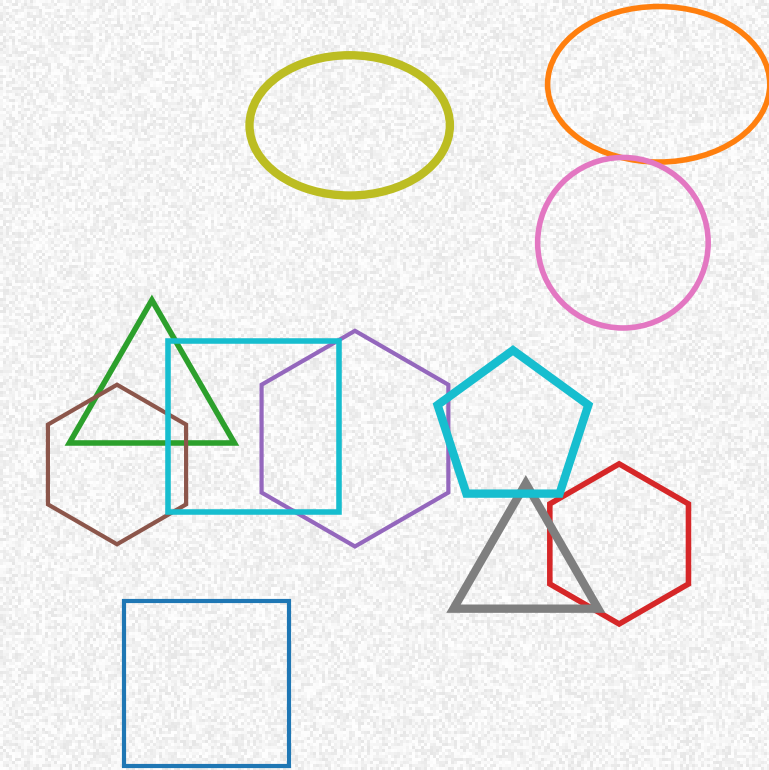[{"shape": "square", "thickness": 1.5, "radius": 0.54, "center": [0.268, 0.112]}, {"shape": "oval", "thickness": 2, "radius": 0.72, "center": [0.855, 0.891]}, {"shape": "triangle", "thickness": 2, "radius": 0.62, "center": [0.197, 0.487]}, {"shape": "hexagon", "thickness": 2, "radius": 0.52, "center": [0.804, 0.294]}, {"shape": "hexagon", "thickness": 1.5, "radius": 0.7, "center": [0.461, 0.43]}, {"shape": "hexagon", "thickness": 1.5, "radius": 0.52, "center": [0.152, 0.397]}, {"shape": "circle", "thickness": 2, "radius": 0.55, "center": [0.809, 0.685]}, {"shape": "triangle", "thickness": 3, "radius": 0.54, "center": [0.683, 0.264]}, {"shape": "oval", "thickness": 3, "radius": 0.65, "center": [0.454, 0.837]}, {"shape": "square", "thickness": 2, "radius": 0.55, "center": [0.329, 0.446]}, {"shape": "pentagon", "thickness": 3, "radius": 0.51, "center": [0.666, 0.442]}]